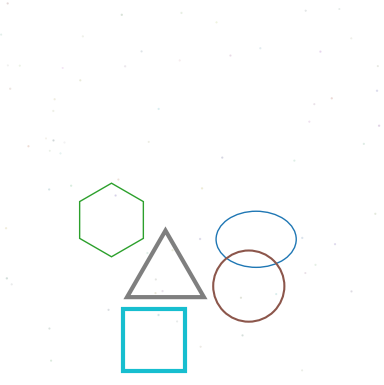[{"shape": "oval", "thickness": 1, "radius": 0.52, "center": [0.665, 0.378]}, {"shape": "hexagon", "thickness": 1, "radius": 0.48, "center": [0.29, 0.429]}, {"shape": "circle", "thickness": 1.5, "radius": 0.46, "center": [0.646, 0.257]}, {"shape": "triangle", "thickness": 3, "radius": 0.58, "center": [0.43, 0.286]}, {"shape": "square", "thickness": 3, "radius": 0.4, "center": [0.4, 0.116]}]